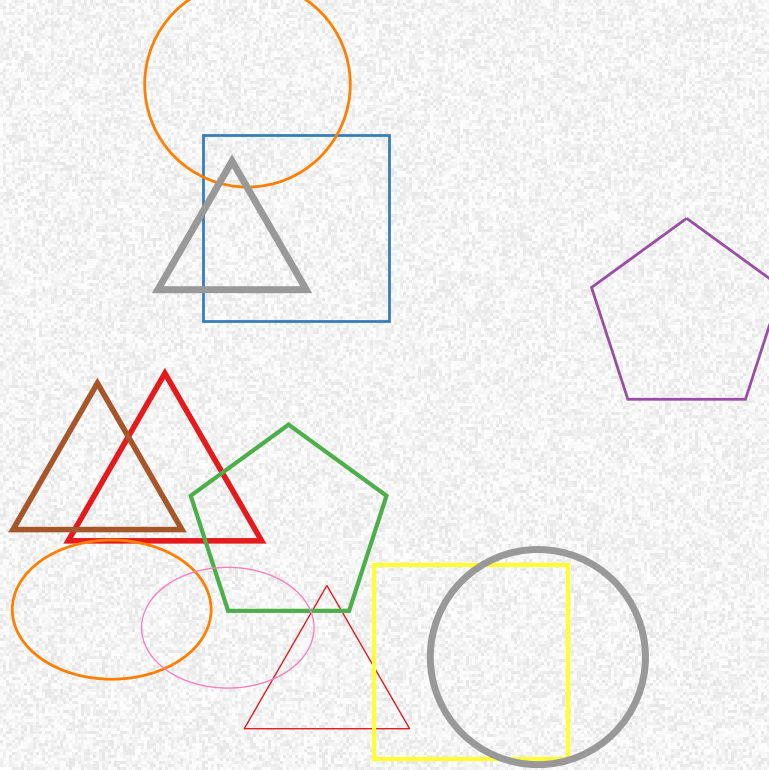[{"shape": "triangle", "thickness": 2, "radius": 0.73, "center": [0.214, 0.37]}, {"shape": "triangle", "thickness": 0.5, "radius": 0.62, "center": [0.425, 0.116]}, {"shape": "square", "thickness": 1, "radius": 0.6, "center": [0.384, 0.704]}, {"shape": "pentagon", "thickness": 1.5, "radius": 0.67, "center": [0.375, 0.315]}, {"shape": "pentagon", "thickness": 1, "radius": 0.65, "center": [0.892, 0.587]}, {"shape": "oval", "thickness": 1, "radius": 0.65, "center": [0.145, 0.208]}, {"shape": "circle", "thickness": 1, "radius": 0.67, "center": [0.321, 0.891]}, {"shape": "square", "thickness": 1.5, "radius": 0.63, "center": [0.611, 0.14]}, {"shape": "triangle", "thickness": 2, "radius": 0.63, "center": [0.127, 0.376]}, {"shape": "oval", "thickness": 0.5, "radius": 0.56, "center": [0.296, 0.185]}, {"shape": "circle", "thickness": 2.5, "radius": 0.7, "center": [0.699, 0.147]}, {"shape": "triangle", "thickness": 2.5, "radius": 0.56, "center": [0.301, 0.679]}]